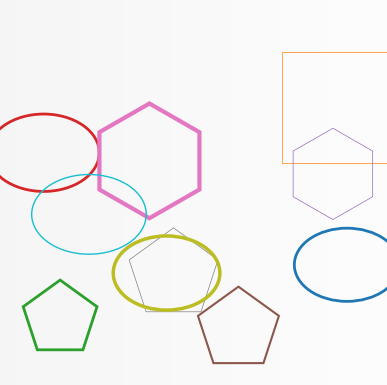[{"shape": "oval", "thickness": 2, "radius": 0.68, "center": [0.895, 0.312]}, {"shape": "square", "thickness": 0.5, "radius": 0.72, "center": [0.874, 0.721]}, {"shape": "pentagon", "thickness": 2, "radius": 0.5, "center": [0.155, 0.172]}, {"shape": "oval", "thickness": 2, "radius": 0.72, "center": [0.113, 0.603]}, {"shape": "hexagon", "thickness": 0.5, "radius": 0.59, "center": [0.859, 0.548]}, {"shape": "pentagon", "thickness": 1.5, "radius": 0.55, "center": [0.615, 0.146]}, {"shape": "hexagon", "thickness": 3, "radius": 0.74, "center": [0.386, 0.582]}, {"shape": "pentagon", "thickness": 0.5, "radius": 0.6, "center": [0.448, 0.288]}, {"shape": "oval", "thickness": 2.5, "radius": 0.69, "center": [0.43, 0.291]}, {"shape": "oval", "thickness": 1, "radius": 0.74, "center": [0.23, 0.443]}]